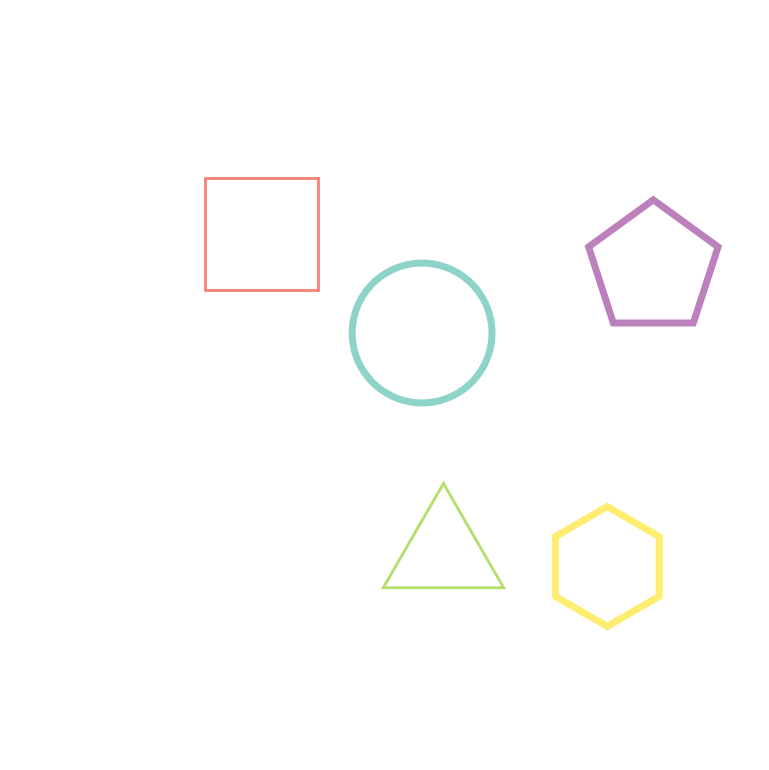[{"shape": "circle", "thickness": 2.5, "radius": 0.45, "center": [0.548, 0.568]}, {"shape": "square", "thickness": 1, "radius": 0.37, "center": [0.34, 0.696]}, {"shape": "triangle", "thickness": 1, "radius": 0.45, "center": [0.576, 0.282]}, {"shape": "pentagon", "thickness": 2.5, "radius": 0.44, "center": [0.848, 0.652]}, {"shape": "hexagon", "thickness": 2.5, "radius": 0.39, "center": [0.789, 0.264]}]